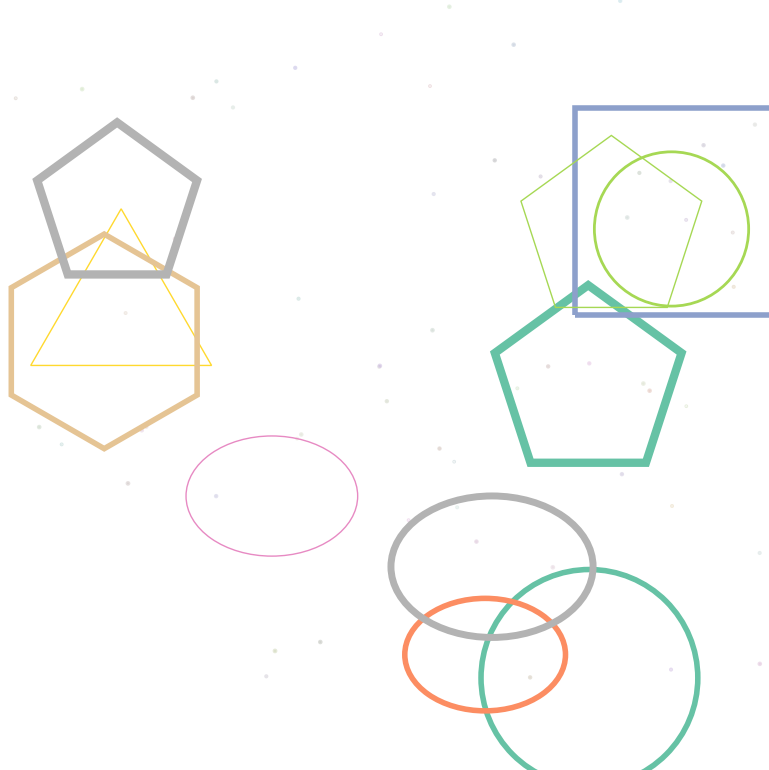[{"shape": "pentagon", "thickness": 3, "radius": 0.64, "center": [0.764, 0.502]}, {"shape": "circle", "thickness": 2, "radius": 0.7, "center": [0.765, 0.12]}, {"shape": "oval", "thickness": 2, "radius": 0.52, "center": [0.63, 0.15]}, {"shape": "square", "thickness": 2, "radius": 0.67, "center": [0.881, 0.725]}, {"shape": "oval", "thickness": 0.5, "radius": 0.56, "center": [0.353, 0.356]}, {"shape": "pentagon", "thickness": 0.5, "radius": 0.62, "center": [0.794, 0.701]}, {"shape": "circle", "thickness": 1, "radius": 0.5, "center": [0.872, 0.703]}, {"shape": "triangle", "thickness": 0.5, "radius": 0.68, "center": [0.157, 0.593]}, {"shape": "hexagon", "thickness": 2, "radius": 0.7, "center": [0.135, 0.557]}, {"shape": "oval", "thickness": 2.5, "radius": 0.66, "center": [0.639, 0.264]}, {"shape": "pentagon", "thickness": 3, "radius": 0.55, "center": [0.152, 0.732]}]